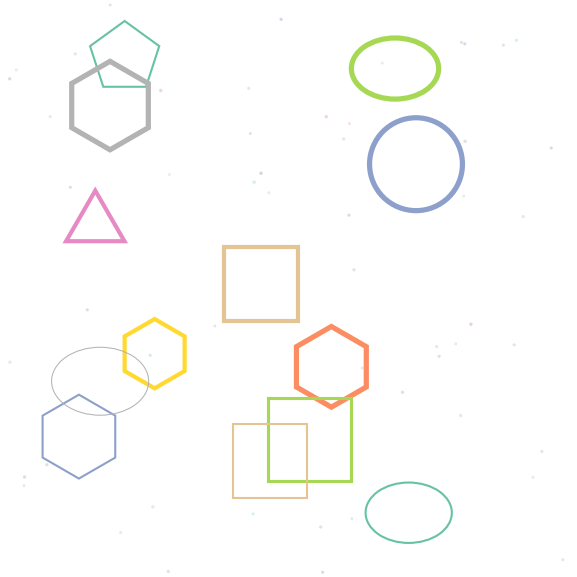[{"shape": "pentagon", "thickness": 1, "radius": 0.31, "center": [0.216, 0.9]}, {"shape": "oval", "thickness": 1, "radius": 0.37, "center": [0.708, 0.111]}, {"shape": "hexagon", "thickness": 2.5, "radius": 0.35, "center": [0.574, 0.364]}, {"shape": "hexagon", "thickness": 1, "radius": 0.36, "center": [0.137, 0.243]}, {"shape": "circle", "thickness": 2.5, "radius": 0.4, "center": [0.72, 0.715]}, {"shape": "triangle", "thickness": 2, "radius": 0.29, "center": [0.165, 0.611]}, {"shape": "oval", "thickness": 2.5, "radius": 0.38, "center": [0.684, 0.88]}, {"shape": "square", "thickness": 1.5, "radius": 0.36, "center": [0.536, 0.238]}, {"shape": "hexagon", "thickness": 2, "radius": 0.3, "center": [0.268, 0.387]}, {"shape": "square", "thickness": 2, "radius": 0.32, "center": [0.452, 0.507]}, {"shape": "square", "thickness": 1, "radius": 0.32, "center": [0.468, 0.201]}, {"shape": "oval", "thickness": 0.5, "radius": 0.42, "center": [0.173, 0.339]}, {"shape": "hexagon", "thickness": 2.5, "radius": 0.38, "center": [0.191, 0.816]}]